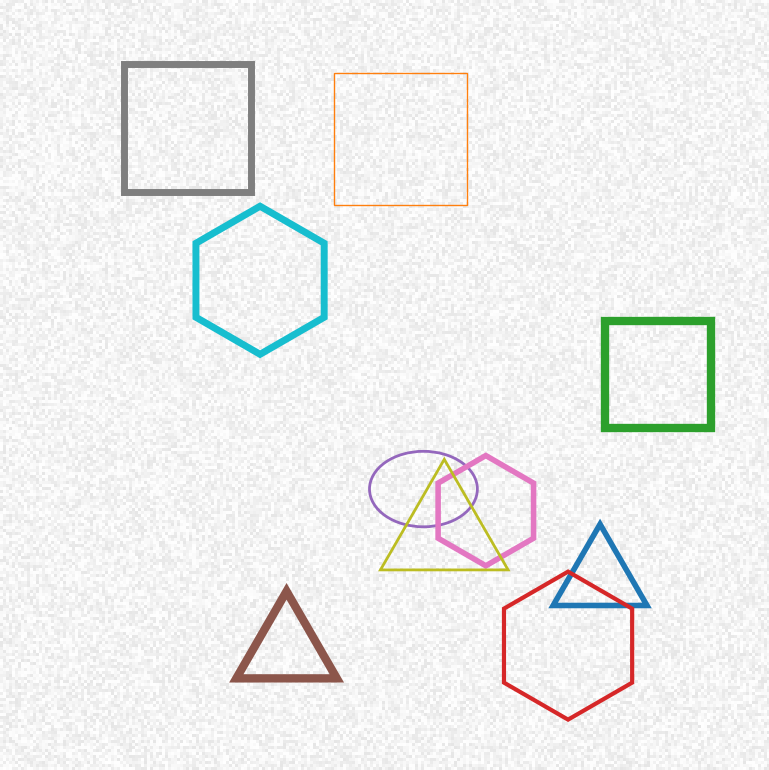[{"shape": "triangle", "thickness": 2, "radius": 0.35, "center": [0.779, 0.249]}, {"shape": "square", "thickness": 0.5, "radius": 0.43, "center": [0.52, 0.819]}, {"shape": "square", "thickness": 3, "radius": 0.35, "center": [0.855, 0.514]}, {"shape": "hexagon", "thickness": 1.5, "radius": 0.48, "center": [0.738, 0.162]}, {"shape": "oval", "thickness": 1, "radius": 0.35, "center": [0.55, 0.365]}, {"shape": "triangle", "thickness": 3, "radius": 0.38, "center": [0.372, 0.157]}, {"shape": "hexagon", "thickness": 2, "radius": 0.36, "center": [0.631, 0.337]}, {"shape": "square", "thickness": 2.5, "radius": 0.41, "center": [0.244, 0.833]}, {"shape": "triangle", "thickness": 1, "radius": 0.48, "center": [0.577, 0.308]}, {"shape": "hexagon", "thickness": 2.5, "radius": 0.48, "center": [0.338, 0.636]}]